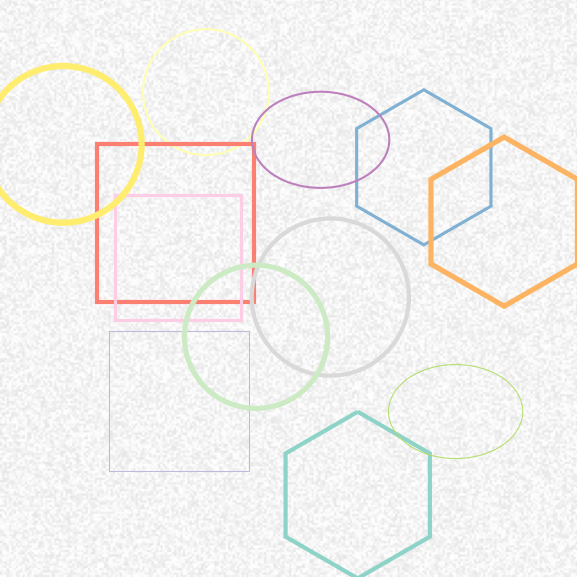[{"shape": "hexagon", "thickness": 2, "radius": 0.72, "center": [0.619, 0.142]}, {"shape": "circle", "thickness": 1, "radius": 0.55, "center": [0.357, 0.84]}, {"shape": "square", "thickness": 0.5, "radius": 0.61, "center": [0.31, 0.304]}, {"shape": "square", "thickness": 2, "radius": 0.68, "center": [0.304, 0.613]}, {"shape": "hexagon", "thickness": 1.5, "radius": 0.67, "center": [0.734, 0.709]}, {"shape": "hexagon", "thickness": 2.5, "radius": 0.73, "center": [0.873, 0.615]}, {"shape": "oval", "thickness": 0.5, "radius": 0.58, "center": [0.789, 0.287]}, {"shape": "square", "thickness": 1.5, "radius": 0.54, "center": [0.308, 0.554]}, {"shape": "circle", "thickness": 2, "radius": 0.68, "center": [0.572, 0.485]}, {"shape": "oval", "thickness": 1, "radius": 0.59, "center": [0.555, 0.757]}, {"shape": "circle", "thickness": 2.5, "radius": 0.62, "center": [0.443, 0.416]}, {"shape": "circle", "thickness": 3, "radius": 0.68, "center": [0.11, 0.749]}]